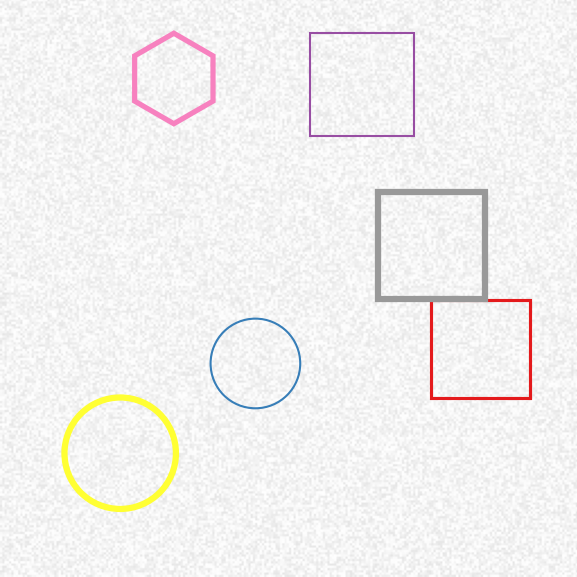[{"shape": "square", "thickness": 1.5, "radius": 0.43, "center": [0.832, 0.395]}, {"shape": "circle", "thickness": 1, "radius": 0.39, "center": [0.442, 0.37]}, {"shape": "square", "thickness": 1, "radius": 0.45, "center": [0.627, 0.852]}, {"shape": "circle", "thickness": 3, "radius": 0.48, "center": [0.208, 0.214]}, {"shape": "hexagon", "thickness": 2.5, "radius": 0.39, "center": [0.301, 0.863]}, {"shape": "square", "thickness": 3, "radius": 0.46, "center": [0.747, 0.574]}]